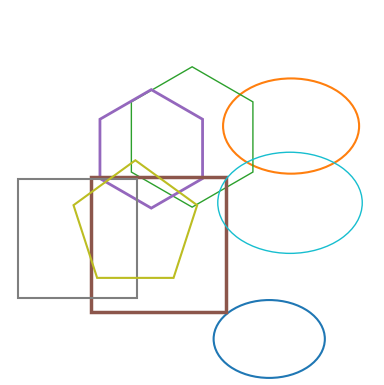[{"shape": "oval", "thickness": 1.5, "radius": 0.72, "center": [0.699, 0.12]}, {"shape": "oval", "thickness": 1.5, "radius": 0.88, "center": [0.756, 0.673]}, {"shape": "hexagon", "thickness": 1, "radius": 0.91, "center": [0.499, 0.644]}, {"shape": "hexagon", "thickness": 2, "radius": 0.77, "center": [0.393, 0.613]}, {"shape": "square", "thickness": 2.5, "radius": 0.88, "center": [0.412, 0.366]}, {"shape": "square", "thickness": 1.5, "radius": 0.77, "center": [0.202, 0.38]}, {"shape": "pentagon", "thickness": 1.5, "radius": 0.84, "center": [0.352, 0.415]}, {"shape": "oval", "thickness": 1, "radius": 0.94, "center": [0.753, 0.473]}]